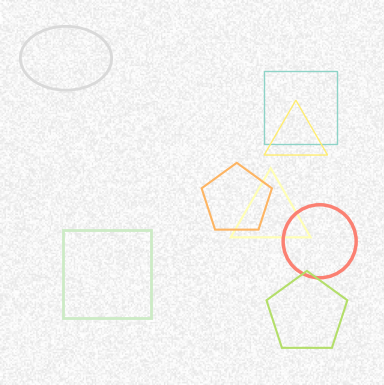[{"shape": "square", "thickness": 1, "radius": 0.47, "center": [0.781, 0.722]}, {"shape": "triangle", "thickness": 1.5, "radius": 0.6, "center": [0.703, 0.443]}, {"shape": "circle", "thickness": 2.5, "radius": 0.47, "center": [0.83, 0.373]}, {"shape": "pentagon", "thickness": 1.5, "radius": 0.48, "center": [0.615, 0.481]}, {"shape": "pentagon", "thickness": 1.5, "radius": 0.55, "center": [0.797, 0.186]}, {"shape": "oval", "thickness": 2, "radius": 0.59, "center": [0.171, 0.849]}, {"shape": "square", "thickness": 2, "radius": 0.57, "center": [0.278, 0.288]}, {"shape": "triangle", "thickness": 1, "radius": 0.48, "center": [0.768, 0.645]}]